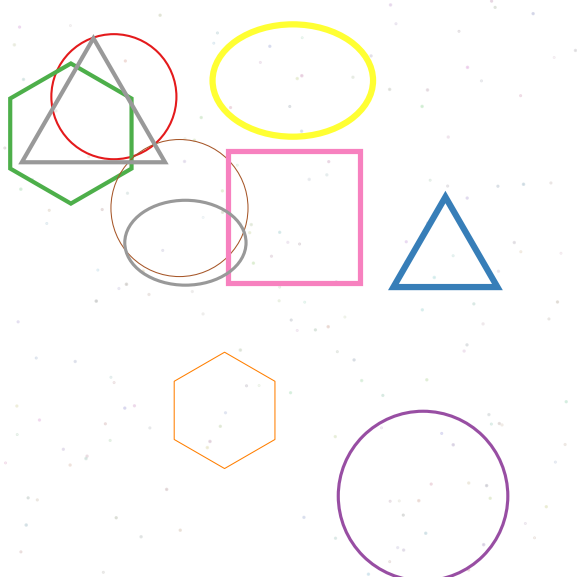[{"shape": "circle", "thickness": 1, "radius": 0.54, "center": [0.197, 0.832]}, {"shape": "triangle", "thickness": 3, "radius": 0.52, "center": [0.771, 0.554]}, {"shape": "hexagon", "thickness": 2, "radius": 0.61, "center": [0.123, 0.768]}, {"shape": "circle", "thickness": 1.5, "radius": 0.73, "center": [0.733, 0.14]}, {"shape": "hexagon", "thickness": 0.5, "radius": 0.5, "center": [0.389, 0.289]}, {"shape": "oval", "thickness": 3, "radius": 0.69, "center": [0.507, 0.86]}, {"shape": "circle", "thickness": 0.5, "radius": 0.59, "center": [0.311, 0.639]}, {"shape": "square", "thickness": 2.5, "radius": 0.57, "center": [0.509, 0.624]}, {"shape": "triangle", "thickness": 2, "radius": 0.72, "center": [0.162, 0.79]}, {"shape": "oval", "thickness": 1.5, "radius": 0.52, "center": [0.321, 0.579]}]